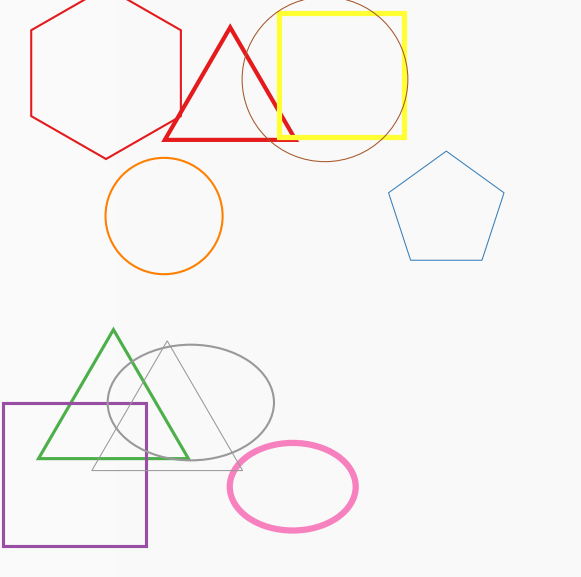[{"shape": "triangle", "thickness": 2, "radius": 0.65, "center": [0.396, 0.822]}, {"shape": "hexagon", "thickness": 1, "radius": 0.74, "center": [0.182, 0.872]}, {"shape": "pentagon", "thickness": 0.5, "radius": 0.52, "center": [0.768, 0.633]}, {"shape": "triangle", "thickness": 1.5, "radius": 0.74, "center": [0.195, 0.279]}, {"shape": "square", "thickness": 1.5, "radius": 0.62, "center": [0.129, 0.178]}, {"shape": "circle", "thickness": 1, "radius": 0.5, "center": [0.282, 0.625]}, {"shape": "square", "thickness": 2.5, "radius": 0.54, "center": [0.587, 0.869]}, {"shape": "circle", "thickness": 0.5, "radius": 0.71, "center": [0.559, 0.862]}, {"shape": "oval", "thickness": 3, "radius": 0.54, "center": [0.504, 0.156]}, {"shape": "oval", "thickness": 1, "radius": 0.72, "center": [0.328, 0.302]}, {"shape": "triangle", "thickness": 0.5, "radius": 0.75, "center": [0.288, 0.259]}]